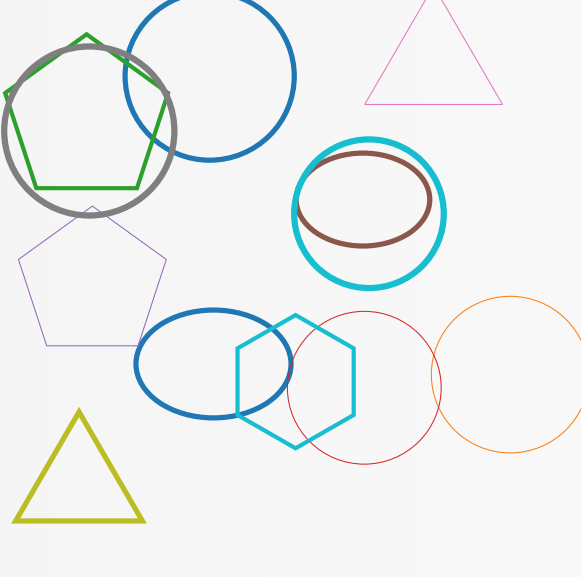[{"shape": "oval", "thickness": 2.5, "radius": 0.67, "center": [0.367, 0.369]}, {"shape": "circle", "thickness": 2.5, "radius": 0.73, "center": [0.361, 0.867]}, {"shape": "circle", "thickness": 0.5, "radius": 0.68, "center": [0.878, 0.35]}, {"shape": "pentagon", "thickness": 2, "radius": 0.74, "center": [0.149, 0.792]}, {"shape": "circle", "thickness": 0.5, "radius": 0.66, "center": [0.627, 0.328]}, {"shape": "pentagon", "thickness": 0.5, "radius": 0.67, "center": [0.159, 0.509]}, {"shape": "oval", "thickness": 2.5, "radius": 0.57, "center": [0.624, 0.654]}, {"shape": "triangle", "thickness": 0.5, "radius": 0.68, "center": [0.746, 0.887]}, {"shape": "circle", "thickness": 3, "radius": 0.73, "center": [0.154, 0.772]}, {"shape": "triangle", "thickness": 2.5, "radius": 0.63, "center": [0.136, 0.16]}, {"shape": "hexagon", "thickness": 2, "radius": 0.58, "center": [0.509, 0.338]}, {"shape": "circle", "thickness": 3, "radius": 0.64, "center": [0.635, 0.629]}]